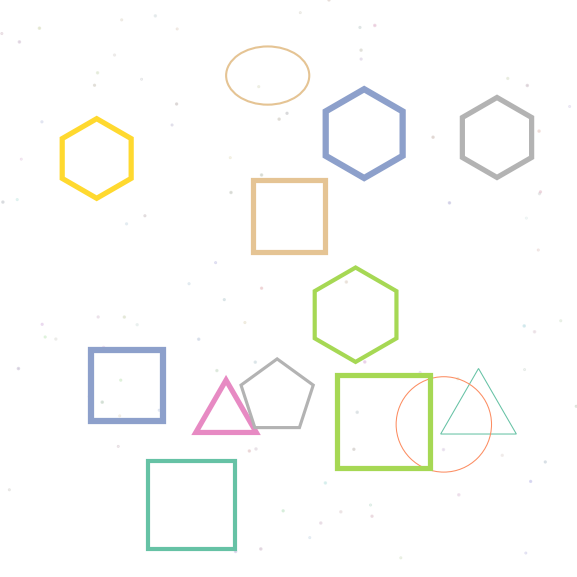[{"shape": "square", "thickness": 2, "radius": 0.38, "center": [0.332, 0.125]}, {"shape": "triangle", "thickness": 0.5, "radius": 0.38, "center": [0.829, 0.285]}, {"shape": "circle", "thickness": 0.5, "radius": 0.41, "center": [0.769, 0.264]}, {"shape": "square", "thickness": 3, "radius": 0.31, "center": [0.219, 0.332]}, {"shape": "hexagon", "thickness": 3, "radius": 0.38, "center": [0.631, 0.768]}, {"shape": "triangle", "thickness": 2.5, "radius": 0.3, "center": [0.391, 0.28]}, {"shape": "hexagon", "thickness": 2, "radius": 0.41, "center": [0.616, 0.454]}, {"shape": "square", "thickness": 2.5, "radius": 0.4, "center": [0.665, 0.27]}, {"shape": "hexagon", "thickness": 2.5, "radius": 0.34, "center": [0.167, 0.725]}, {"shape": "oval", "thickness": 1, "radius": 0.36, "center": [0.464, 0.868]}, {"shape": "square", "thickness": 2.5, "radius": 0.31, "center": [0.501, 0.625]}, {"shape": "pentagon", "thickness": 1.5, "radius": 0.33, "center": [0.48, 0.312]}, {"shape": "hexagon", "thickness": 2.5, "radius": 0.35, "center": [0.861, 0.761]}]